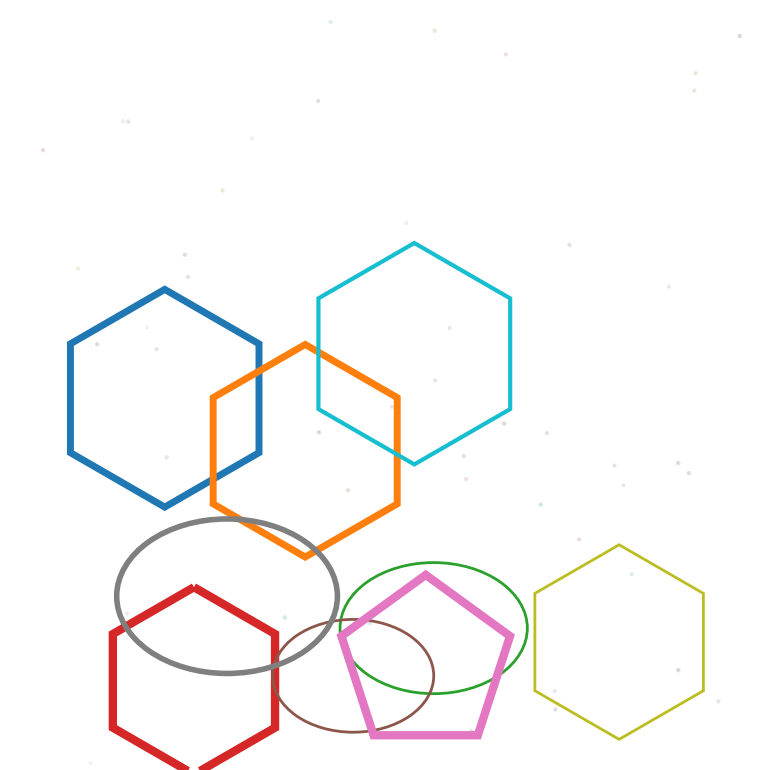[{"shape": "hexagon", "thickness": 2.5, "radius": 0.71, "center": [0.214, 0.483]}, {"shape": "hexagon", "thickness": 2.5, "radius": 0.69, "center": [0.396, 0.415]}, {"shape": "oval", "thickness": 1, "radius": 0.61, "center": [0.563, 0.184]}, {"shape": "hexagon", "thickness": 3, "radius": 0.61, "center": [0.252, 0.116]}, {"shape": "oval", "thickness": 1, "radius": 0.52, "center": [0.459, 0.122]}, {"shape": "pentagon", "thickness": 3, "radius": 0.58, "center": [0.553, 0.138]}, {"shape": "oval", "thickness": 2, "radius": 0.72, "center": [0.295, 0.226]}, {"shape": "hexagon", "thickness": 1, "radius": 0.63, "center": [0.804, 0.166]}, {"shape": "hexagon", "thickness": 1.5, "radius": 0.72, "center": [0.538, 0.541]}]